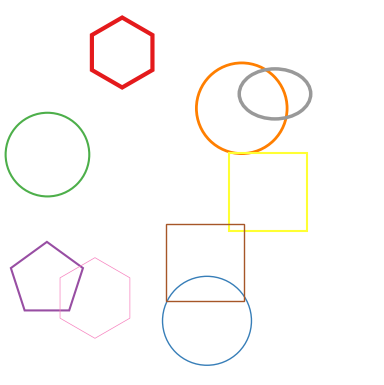[{"shape": "hexagon", "thickness": 3, "radius": 0.45, "center": [0.317, 0.864]}, {"shape": "circle", "thickness": 1, "radius": 0.58, "center": [0.538, 0.167]}, {"shape": "circle", "thickness": 1.5, "radius": 0.54, "center": [0.123, 0.598]}, {"shape": "pentagon", "thickness": 1.5, "radius": 0.49, "center": [0.122, 0.273]}, {"shape": "circle", "thickness": 2, "radius": 0.59, "center": [0.628, 0.719]}, {"shape": "square", "thickness": 1.5, "radius": 0.51, "center": [0.696, 0.501]}, {"shape": "square", "thickness": 1, "radius": 0.5, "center": [0.532, 0.318]}, {"shape": "hexagon", "thickness": 0.5, "radius": 0.52, "center": [0.247, 0.226]}, {"shape": "oval", "thickness": 2.5, "radius": 0.46, "center": [0.714, 0.756]}]